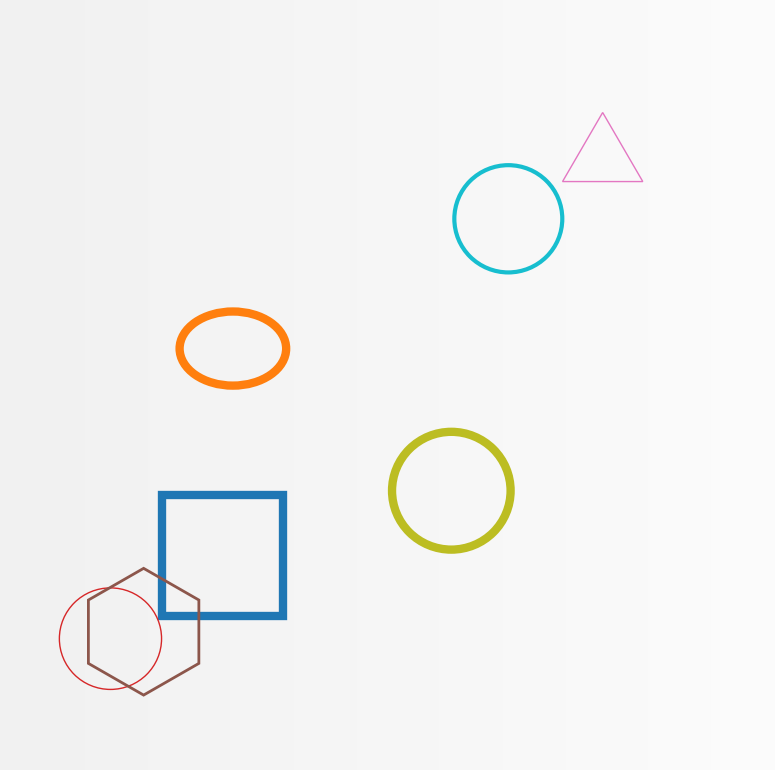[{"shape": "square", "thickness": 3, "radius": 0.39, "center": [0.287, 0.279]}, {"shape": "oval", "thickness": 3, "radius": 0.34, "center": [0.3, 0.547]}, {"shape": "circle", "thickness": 0.5, "radius": 0.33, "center": [0.143, 0.171]}, {"shape": "hexagon", "thickness": 1, "radius": 0.41, "center": [0.185, 0.18]}, {"shape": "triangle", "thickness": 0.5, "radius": 0.3, "center": [0.778, 0.794]}, {"shape": "circle", "thickness": 3, "radius": 0.38, "center": [0.582, 0.363]}, {"shape": "circle", "thickness": 1.5, "radius": 0.35, "center": [0.656, 0.716]}]